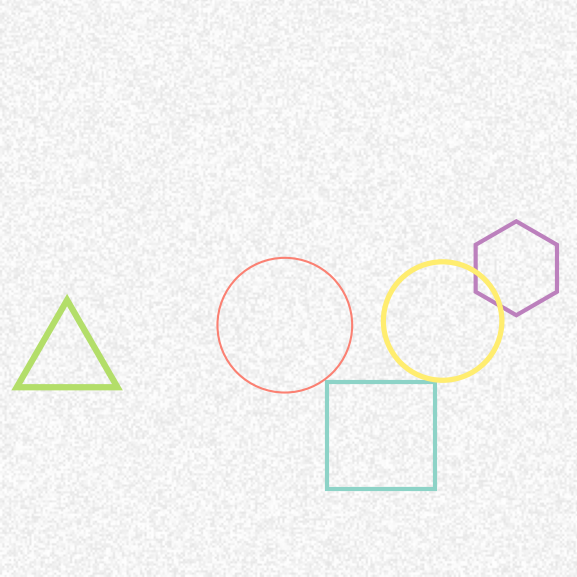[{"shape": "square", "thickness": 2, "radius": 0.47, "center": [0.66, 0.245]}, {"shape": "circle", "thickness": 1, "radius": 0.58, "center": [0.493, 0.436]}, {"shape": "triangle", "thickness": 3, "radius": 0.5, "center": [0.116, 0.379]}, {"shape": "hexagon", "thickness": 2, "radius": 0.41, "center": [0.894, 0.535]}, {"shape": "circle", "thickness": 2.5, "radius": 0.51, "center": [0.766, 0.443]}]